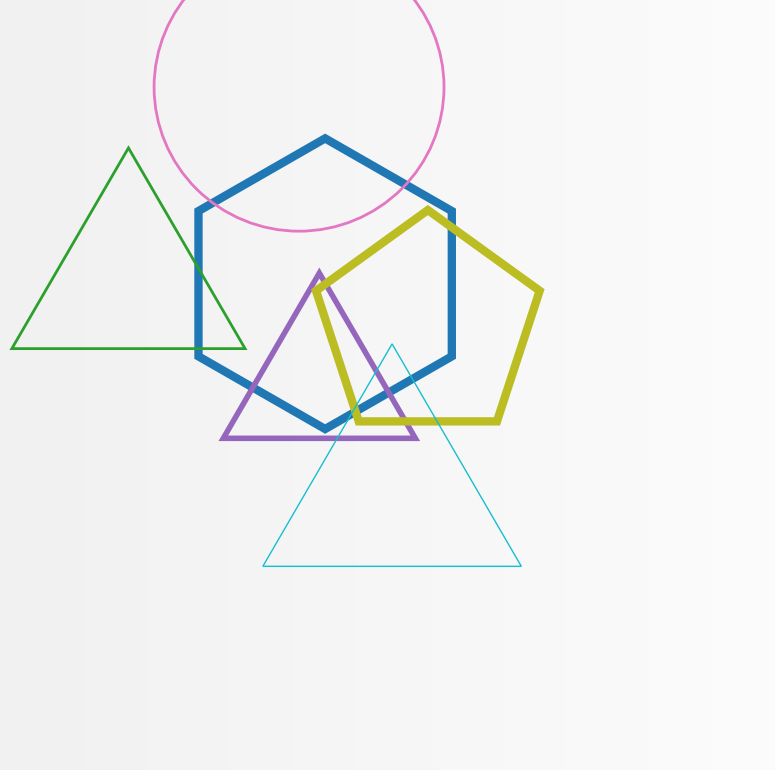[{"shape": "hexagon", "thickness": 3, "radius": 0.94, "center": [0.42, 0.632]}, {"shape": "triangle", "thickness": 1, "radius": 0.87, "center": [0.166, 0.634]}, {"shape": "triangle", "thickness": 2, "radius": 0.72, "center": [0.412, 0.502]}, {"shape": "circle", "thickness": 1, "radius": 0.94, "center": [0.386, 0.887]}, {"shape": "pentagon", "thickness": 3, "radius": 0.76, "center": [0.552, 0.575]}, {"shape": "triangle", "thickness": 0.5, "radius": 0.96, "center": [0.506, 0.361]}]